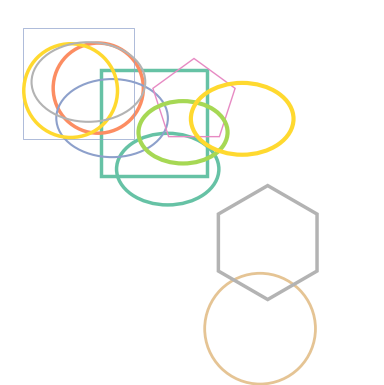[{"shape": "square", "thickness": 2.5, "radius": 0.69, "center": [0.399, 0.681]}, {"shape": "oval", "thickness": 2.5, "radius": 0.66, "center": [0.436, 0.561]}, {"shape": "circle", "thickness": 2.5, "radius": 0.59, "center": [0.255, 0.771]}, {"shape": "square", "thickness": 0.5, "radius": 0.72, "center": [0.204, 0.783]}, {"shape": "oval", "thickness": 1.5, "radius": 0.72, "center": [0.291, 0.693]}, {"shape": "pentagon", "thickness": 1, "radius": 0.56, "center": [0.504, 0.736]}, {"shape": "oval", "thickness": 3, "radius": 0.58, "center": [0.475, 0.656]}, {"shape": "circle", "thickness": 2.5, "radius": 0.61, "center": [0.183, 0.765]}, {"shape": "oval", "thickness": 3, "radius": 0.67, "center": [0.629, 0.691]}, {"shape": "circle", "thickness": 2, "radius": 0.72, "center": [0.676, 0.146]}, {"shape": "hexagon", "thickness": 2.5, "radius": 0.74, "center": [0.695, 0.37]}, {"shape": "oval", "thickness": 1.5, "radius": 0.74, "center": [0.23, 0.787]}]